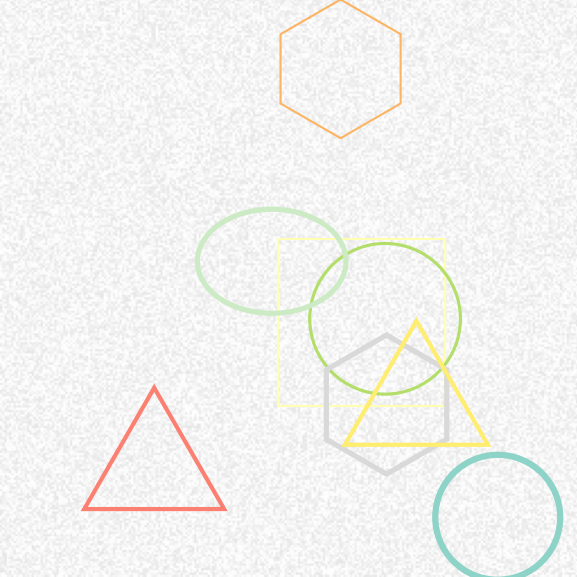[{"shape": "circle", "thickness": 3, "radius": 0.54, "center": [0.862, 0.103]}, {"shape": "square", "thickness": 1, "radius": 0.72, "center": [0.626, 0.441]}, {"shape": "triangle", "thickness": 2, "radius": 0.7, "center": [0.267, 0.188]}, {"shape": "hexagon", "thickness": 1, "radius": 0.6, "center": [0.59, 0.88]}, {"shape": "circle", "thickness": 1.5, "radius": 0.65, "center": [0.667, 0.447]}, {"shape": "hexagon", "thickness": 2.5, "radius": 0.6, "center": [0.669, 0.299]}, {"shape": "oval", "thickness": 2.5, "radius": 0.64, "center": [0.471, 0.547]}, {"shape": "triangle", "thickness": 2, "radius": 0.71, "center": [0.721, 0.3]}]